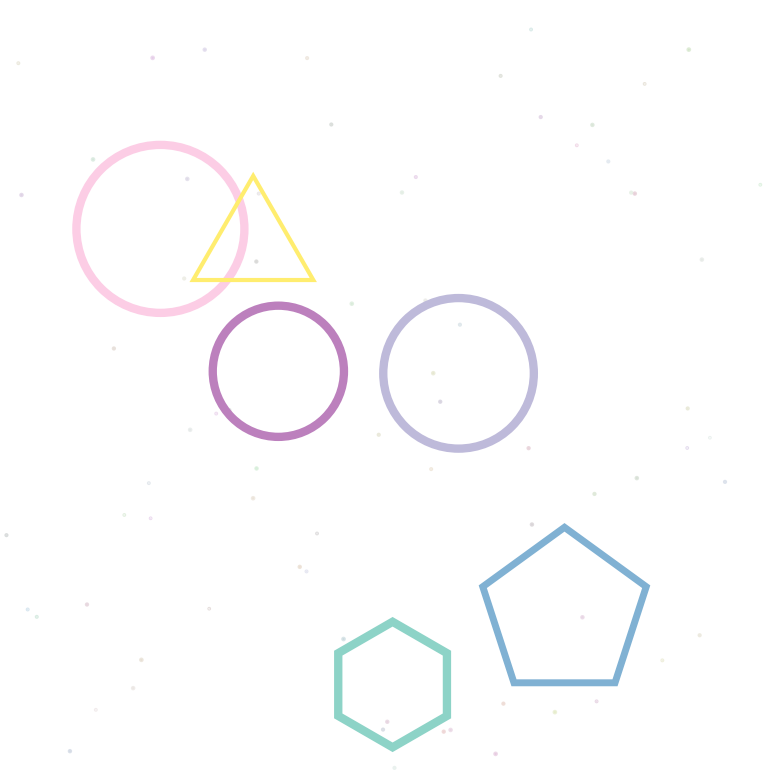[{"shape": "hexagon", "thickness": 3, "radius": 0.41, "center": [0.51, 0.111]}, {"shape": "circle", "thickness": 3, "radius": 0.49, "center": [0.596, 0.515]}, {"shape": "pentagon", "thickness": 2.5, "radius": 0.56, "center": [0.733, 0.204]}, {"shape": "circle", "thickness": 3, "radius": 0.55, "center": [0.208, 0.703]}, {"shape": "circle", "thickness": 3, "radius": 0.43, "center": [0.361, 0.518]}, {"shape": "triangle", "thickness": 1.5, "radius": 0.45, "center": [0.329, 0.681]}]